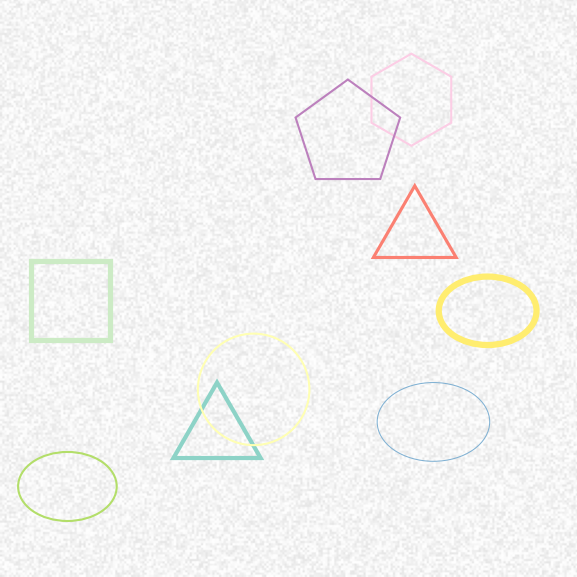[{"shape": "triangle", "thickness": 2, "radius": 0.44, "center": [0.376, 0.25]}, {"shape": "circle", "thickness": 1, "radius": 0.48, "center": [0.439, 0.325]}, {"shape": "triangle", "thickness": 1.5, "radius": 0.41, "center": [0.718, 0.595]}, {"shape": "oval", "thickness": 0.5, "radius": 0.49, "center": [0.751, 0.269]}, {"shape": "oval", "thickness": 1, "radius": 0.43, "center": [0.117, 0.157]}, {"shape": "hexagon", "thickness": 1, "radius": 0.4, "center": [0.712, 0.826]}, {"shape": "pentagon", "thickness": 1, "radius": 0.48, "center": [0.602, 0.766]}, {"shape": "square", "thickness": 2.5, "radius": 0.34, "center": [0.122, 0.479]}, {"shape": "oval", "thickness": 3, "radius": 0.42, "center": [0.844, 0.461]}]